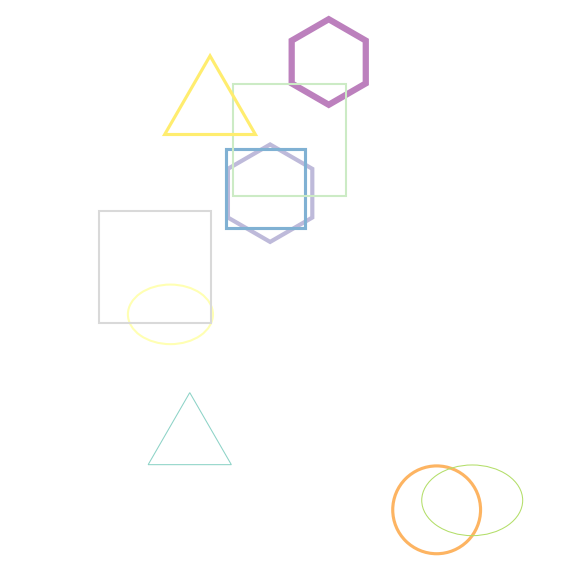[{"shape": "triangle", "thickness": 0.5, "radius": 0.42, "center": [0.329, 0.236]}, {"shape": "oval", "thickness": 1, "radius": 0.37, "center": [0.295, 0.455]}, {"shape": "hexagon", "thickness": 2, "radius": 0.42, "center": [0.468, 0.665]}, {"shape": "square", "thickness": 1.5, "radius": 0.34, "center": [0.46, 0.673]}, {"shape": "circle", "thickness": 1.5, "radius": 0.38, "center": [0.756, 0.116]}, {"shape": "oval", "thickness": 0.5, "radius": 0.44, "center": [0.818, 0.133]}, {"shape": "square", "thickness": 1, "radius": 0.48, "center": [0.268, 0.537]}, {"shape": "hexagon", "thickness": 3, "radius": 0.37, "center": [0.569, 0.892]}, {"shape": "square", "thickness": 1, "radius": 0.49, "center": [0.501, 0.756]}, {"shape": "triangle", "thickness": 1.5, "radius": 0.45, "center": [0.364, 0.812]}]